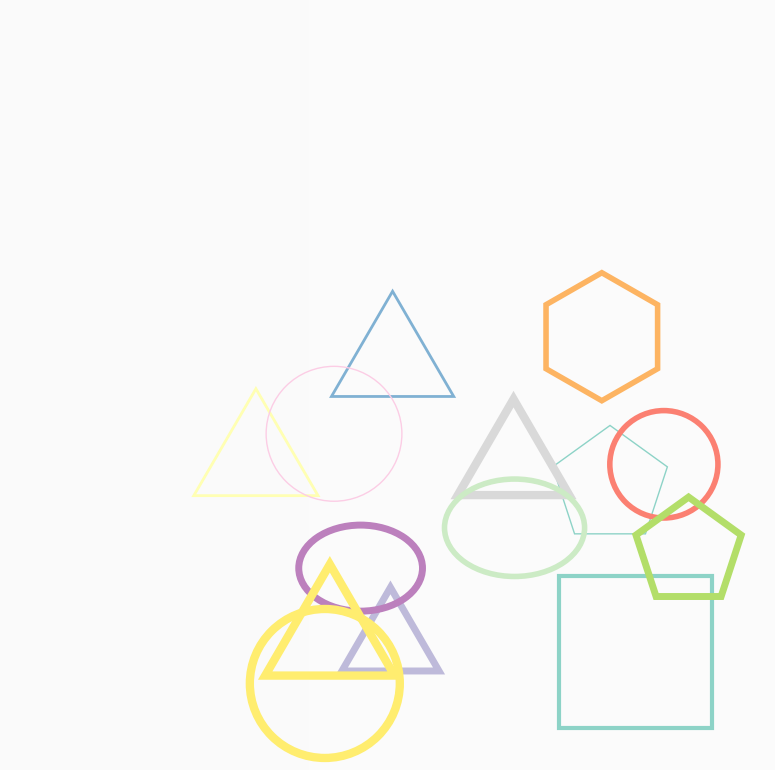[{"shape": "square", "thickness": 1.5, "radius": 0.49, "center": [0.82, 0.153]}, {"shape": "pentagon", "thickness": 0.5, "radius": 0.39, "center": [0.787, 0.37]}, {"shape": "triangle", "thickness": 1, "radius": 0.46, "center": [0.33, 0.403]}, {"shape": "triangle", "thickness": 2.5, "radius": 0.36, "center": [0.504, 0.165]}, {"shape": "circle", "thickness": 2, "radius": 0.35, "center": [0.857, 0.397]}, {"shape": "triangle", "thickness": 1, "radius": 0.46, "center": [0.507, 0.531]}, {"shape": "hexagon", "thickness": 2, "radius": 0.42, "center": [0.777, 0.563]}, {"shape": "pentagon", "thickness": 2.5, "radius": 0.36, "center": [0.889, 0.283]}, {"shape": "circle", "thickness": 0.5, "radius": 0.44, "center": [0.431, 0.437]}, {"shape": "triangle", "thickness": 3, "radius": 0.42, "center": [0.663, 0.399]}, {"shape": "oval", "thickness": 2.5, "radius": 0.4, "center": [0.465, 0.262]}, {"shape": "oval", "thickness": 2, "radius": 0.45, "center": [0.664, 0.315]}, {"shape": "circle", "thickness": 3, "radius": 0.48, "center": [0.419, 0.112]}, {"shape": "triangle", "thickness": 3, "radius": 0.48, "center": [0.426, 0.171]}]